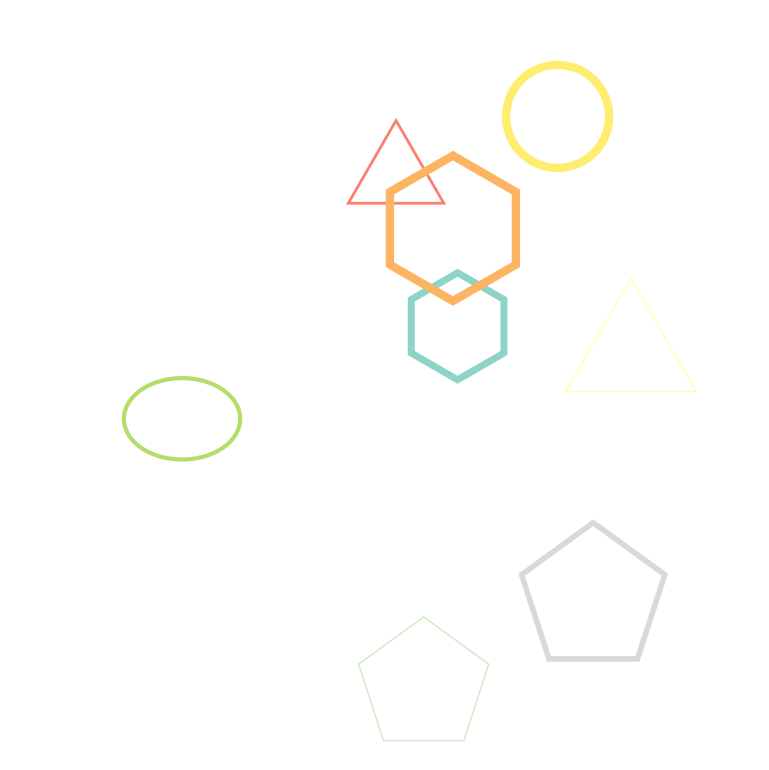[{"shape": "hexagon", "thickness": 2.5, "radius": 0.35, "center": [0.594, 0.576]}, {"shape": "triangle", "thickness": 0.5, "radius": 0.49, "center": [0.819, 0.54]}, {"shape": "triangle", "thickness": 1, "radius": 0.36, "center": [0.514, 0.772]}, {"shape": "hexagon", "thickness": 3, "radius": 0.47, "center": [0.588, 0.703]}, {"shape": "oval", "thickness": 1.5, "radius": 0.38, "center": [0.236, 0.456]}, {"shape": "pentagon", "thickness": 2, "radius": 0.49, "center": [0.77, 0.223]}, {"shape": "pentagon", "thickness": 0.5, "radius": 0.44, "center": [0.55, 0.11]}, {"shape": "circle", "thickness": 3, "radius": 0.33, "center": [0.724, 0.849]}]